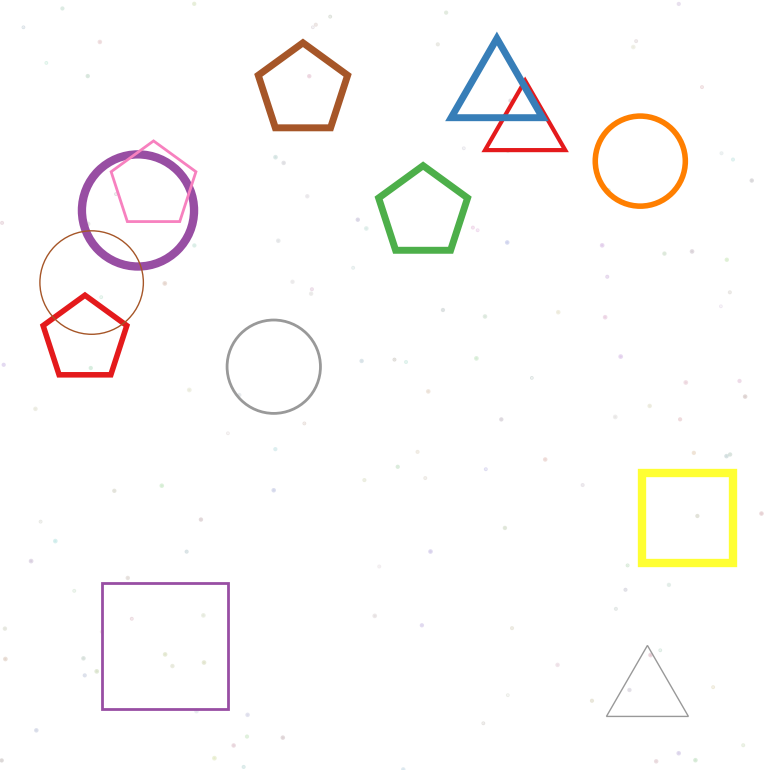[{"shape": "pentagon", "thickness": 2, "radius": 0.29, "center": [0.11, 0.559]}, {"shape": "triangle", "thickness": 1.5, "radius": 0.3, "center": [0.682, 0.835]}, {"shape": "triangle", "thickness": 2.5, "radius": 0.34, "center": [0.645, 0.881]}, {"shape": "pentagon", "thickness": 2.5, "radius": 0.3, "center": [0.55, 0.724]}, {"shape": "square", "thickness": 1, "radius": 0.41, "center": [0.214, 0.161]}, {"shape": "circle", "thickness": 3, "radius": 0.36, "center": [0.179, 0.727]}, {"shape": "circle", "thickness": 2, "radius": 0.29, "center": [0.832, 0.791]}, {"shape": "square", "thickness": 3, "radius": 0.29, "center": [0.893, 0.327]}, {"shape": "pentagon", "thickness": 2.5, "radius": 0.31, "center": [0.393, 0.883]}, {"shape": "circle", "thickness": 0.5, "radius": 0.34, "center": [0.119, 0.633]}, {"shape": "pentagon", "thickness": 1, "radius": 0.29, "center": [0.199, 0.759]}, {"shape": "circle", "thickness": 1, "radius": 0.3, "center": [0.356, 0.524]}, {"shape": "triangle", "thickness": 0.5, "radius": 0.31, "center": [0.841, 0.1]}]